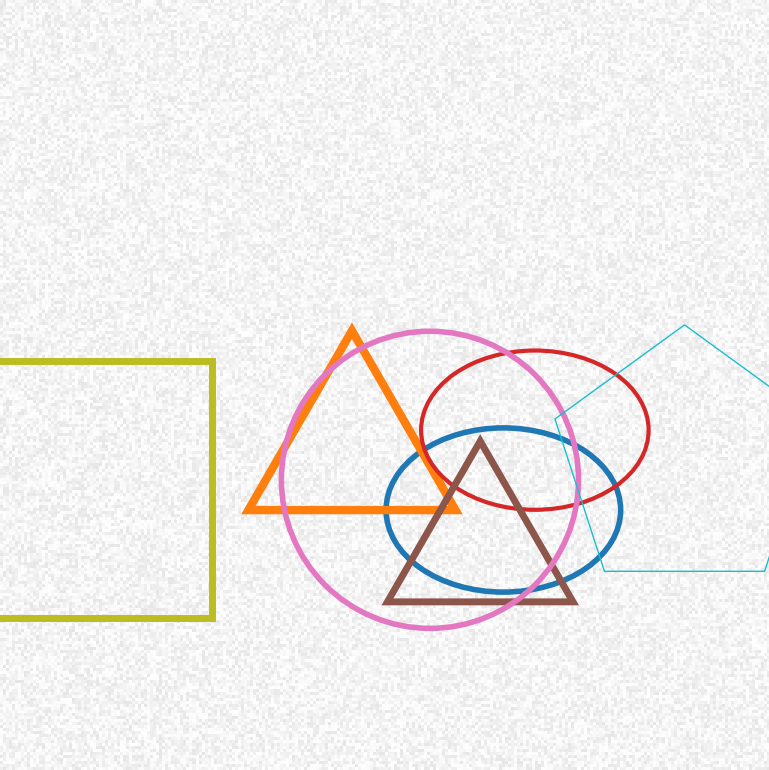[{"shape": "oval", "thickness": 2, "radius": 0.76, "center": [0.654, 0.338]}, {"shape": "triangle", "thickness": 3, "radius": 0.78, "center": [0.457, 0.415]}, {"shape": "oval", "thickness": 1.5, "radius": 0.74, "center": [0.695, 0.441]}, {"shape": "triangle", "thickness": 2.5, "radius": 0.7, "center": [0.624, 0.288]}, {"shape": "circle", "thickness": 2, "radius": 0.96, "center": [0.558, 0.377]}, {"shape": "square", "thickness": 2.5, "radius": 0.84, "center": [0.108, 0.364]}, {"shape": "pentagon", "thickness": 0.5, "radius": 0.88, "center": [0.889, 0.401]}]